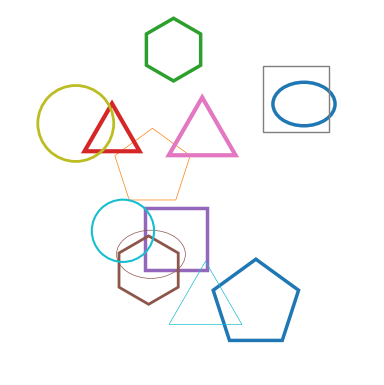[{"shape": "pentagon", "thickness": 2.5, "radius": 0.58, "center": [0.665, 0.21]}, {"shape": "oval", "thickness": 2.5, "radius": 0.4, "center": [0.79, 0.73]}, {"shape": "pentagon", "thickness": 0.5, "radius": 0.51, "center": [0.396, 0.564]}, {"shape": "hexagon", "thickness": 2.5, "radius": 0.41, "center": [0.451, 0.871]}, {"shape": "triangle", "thickness": 3, "radius": 0.41, "center": [0.291, 0.648]}, {"shape": "square", "thickness": 2.5, "radius": 0.4, "center": [0.458, 0.378]}, {"shape": "oval", "thickness": 0.5, "radius": 0.45, "center": [0.392, 0.339]}, {"shape": "hexagon", "thickness": 2, "radius": 0.44, "center": [0.386, 0.298]}, {"shape": "triangle", "thickness": 3, "radius": 0.5, "center": [0.525, 0.647]}, {"shape": "square", "thickness": 1, "radius": 0.43, "center": [0.768, 0.742]}, {"shape": "circle", "thickness": 2, "radius": 0.49, "center": [0.197, 0.679]}, {"shape": "triangle", "thickness": 0.5, "radius": 0.55, "center": [0.534, 0.212]}, {"shape": "circle", "thickness": 1.5, "radius": 0.4, "center": [0.319, 0.401]}]